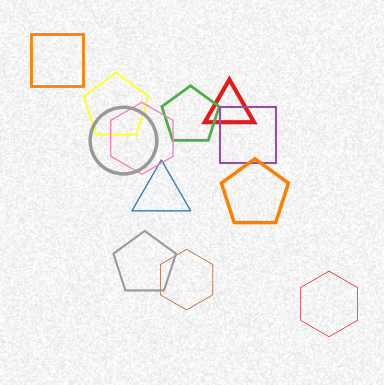[{"shape": "triangle", "thickness": 3, "radius": 0.37, "center": [0.596, 0.72]}, {"shape": "hexagon", "thickness": 0.5, "radius": 0.43, "center": [0.855, 0.211]}, {"shape": "triangle", "thickness": 1, "radius": 0.44, "center": [0.419, 0.496]}, {"shape": "pentagon", "thickness": 2, "radius": 0.39, "center": [0.495, 0.699]}, {"shape": "square", "thickness": 1.5, "radius": 0.36, "center": [0.644, 0.649]}, {"shape": "pentagon", "thickness": 2.5, "radius": 0.46, "center": [0.662, 0.496]}, {"shape": "square", "thickness": 2, "radius": 0.33, "center": [0.148, 0.844]}, {"shape": "pentagon", "thickness": 1.5, "radius": 0.44, "center": [0.302, 0.722]}, {"shape": "hexagon", "thickness": 0.5, "radius": 0.39, "center": [0.485, 0.274]}, {"shape": "hexagon", "thickness": 1, "radius": 0.47, "center": [0.369, 0.641]}, {"shape": "circle", "thickness": 2.5, "radius": 0.43, "center": [0.321, 0.635]}, {"shape": "pentagon", "thickness": 1.5, "radius": 0.43, "center": [0.376, 0.315]}]